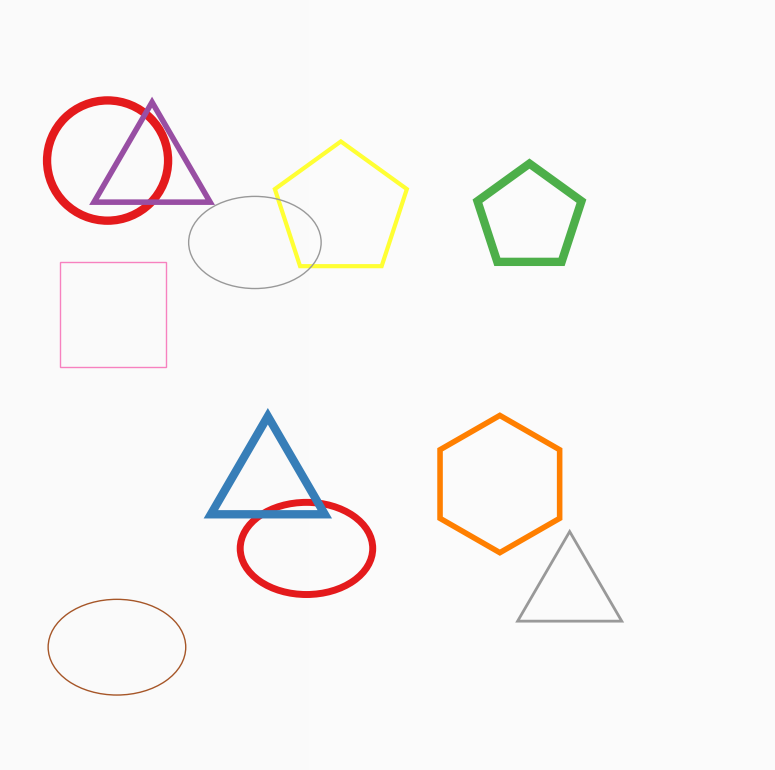[{"shape": "circle", "thickness": 3, "radius": 0.39, "center": [0.139, 0.791]}, {"shape": "oval", "thickness": 2.5, "radius": 0.43, "center": [0.395, 0.288]}, {"shape": "triangle", "thickness": 3, "radius": 0.42, "center": [0.346, 0.375]}, {"shape": "pentagon", "thickness": 3, "radius": 0.35, "center": [0.683, 0.717]}, {"shape": "triangle", "thickness": 2, "radius": 0.43, "center": [0.196, 0.781]}, {"shape": "hexagon", "thickness": 2, "radius": 0.45, "center": [0.645, 0.371]}, {"shape": "pentagon", "thickness": 1.5, "radius": 0.45, "center": [0.44, 0.727]}, {"shape": "oval", "thickness": 0.5, "radius": 0.44, "center": [0.151, 0.16]}, {"shape": "square", "thickness": 0.5, "radius": 0.34, "center": [0.145, 0.592]}, {"shape": "oval", "thickness": 0.5, "radius": 0.43, "center": [0.329, 0.685]}, {"shape": "triangle", "thickness": 1, "radius": 0.39, "center": [0.735, 0.232]}]